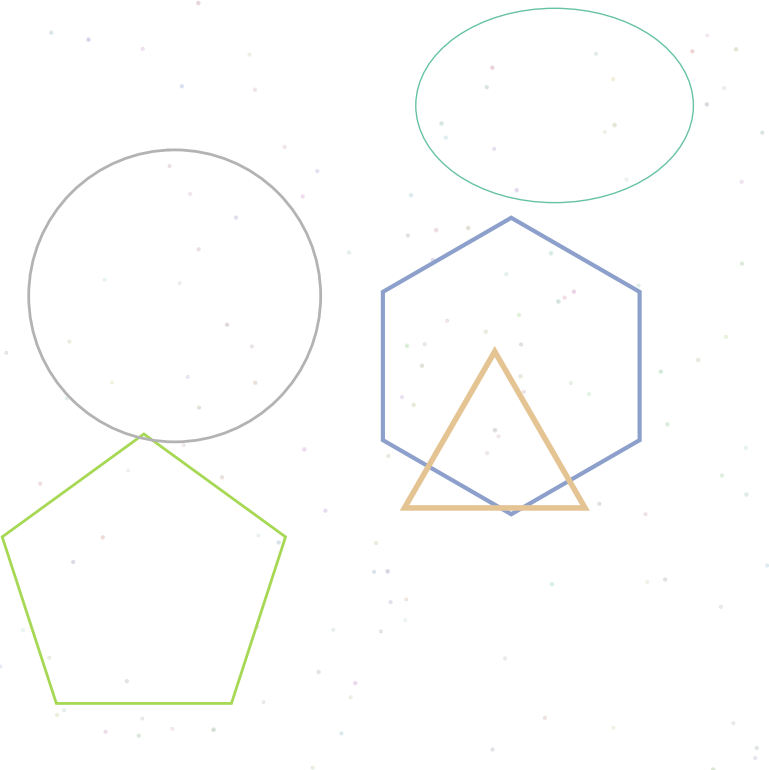[{"shape": "oval", "thickness": 0.5, "radius": 0.9, "center": [0.72, 0.863]}, {"shape": "hexagon", "thickness": 1.5, "radius": 0.96, "center": [0.664, 0.525]}, {"shape": "pentagon", "thickness": 1, "radius": 0.97, "center": [0.187, 0.243]}, {"shape": "triangle", "thickness": 2, "radius": 0.68, "center": [0.643, 0.408]}, {"shape": "circle", "thickness": 1, "radius": 0.95, "center": [0.227, 0.616]}]